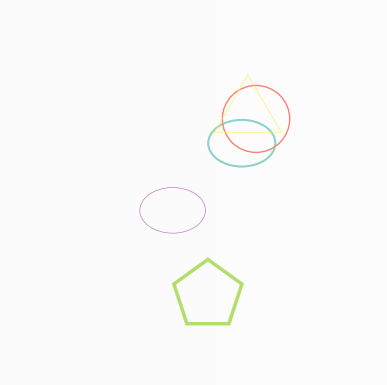[{"shape": "oval", "thickness": 1.5, "radius": 0.43, "center": [0.624, 0.628]}, {"shape": "circle", "thickness": 1, "radius": 0.43, "center": [0.661, 0.691]}, {"shape": "pentagon", "thickness": 2.5, "radius": 0.46, "center": [0.537, 0.234]}, {"shape": "oval", "thickness": 0.5, "radius": 0.42, "center": [0.446, 0.454]}, {"shape": "triangle", "thickness": 0.5, "radius": 0.5, "center": [0.64, 0.706]}]